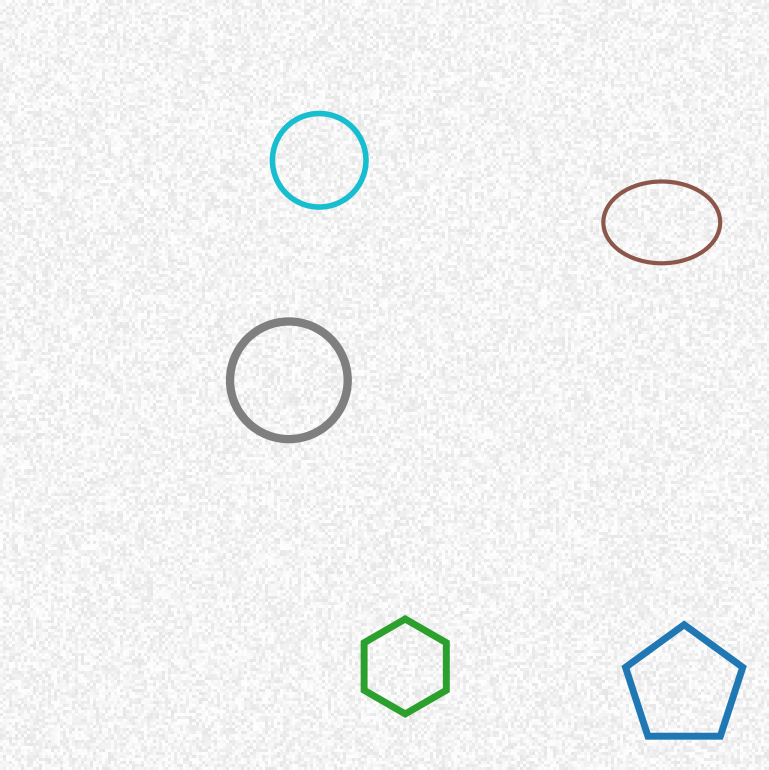[{"shape": "pentagon", "thickness": 2.5, "radius": 0.4, "center": [0.888, 0.109]}, {"shape": "hexagon", "thickness": 2.5, "radius": 0.31, "center": [0.526, 0.134]}, {"shape": "oval", "thickness": 1.5, "radius": 0.38, "center": [0.859, 0.711]}, {"shape": "circle", "thickness": 3, "radius": 0.38, "center": [0.375, 0.506]}, {"shape": "circle", "thickness": 2, "radius": 0.3, "center": [0.415, 0.792]}]